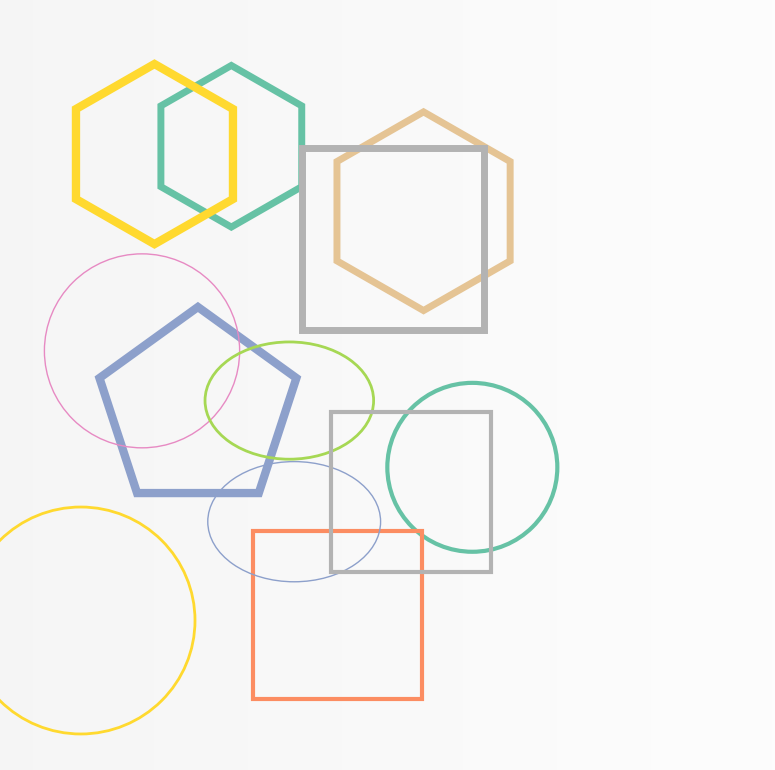[{"shape": "hexagon", "thickness": 2.5, "radius": 0.52, "center": [0.298, 0.81]}, {"shape": "circle", "thickness": 1.5, "radius": 0.55, "center": [0.609, 0.393]}, {"shape": "square", "thickness": 1.5, "radius": 0.55, "center": [0.436, 0.202]}, {"shape": "oval", "thickness": 0.5, "radius": 0.56, "center": [0.38, 0.322]}, {"shape": "pentagon", "thickness": 3, "radius": 0.67, "center": [0.255, 0.468]}, {"shape": "circle", "thickness": 0.5, "radius": 0.63, "center": [0.183, 0.544]}, {"shape": "oval", "thickness": 1, "radius": 0.54, "center": [0.373, 0.48]}, {"shape": "hexagon", "thickness": 3, "radius": 0.58, "center": [0.199, 0.8]}, {"shape": "circle", "thickness": 1, "radius": 0.74, "center": [0.104, 0.194]}, {"shape": "hexagon", "thickness": 2.5, "radius": 0.65, "center": [0.547, 0.726]}, {"shape": "square", "thickness": 2.5, "radius": 0.59, "center": [0.507, 0.69]}, {"shape": "square", "thickness": 1.5, "radius": 0.52, "center": [0.53, 0.361]}]